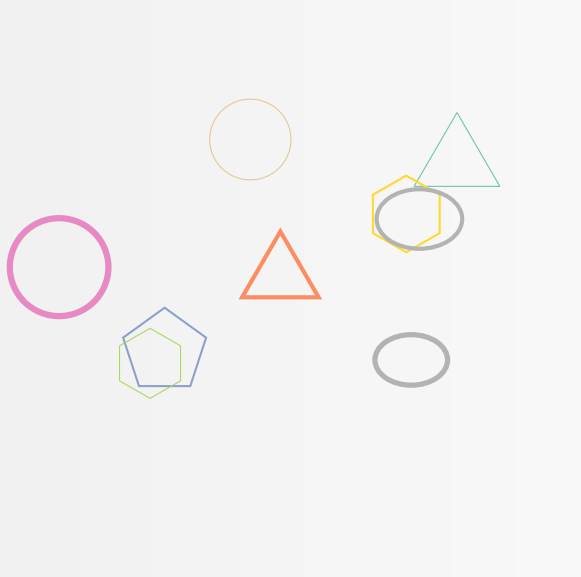[{"shape": "triangle", "thickness": 0.5, "radius": 0.43, "center": [0.786, 0.719]}, {"shape": "triangle", "thickness": 2, "radius": 0.38, "center": [0.482, 0.522]}, {"shape": "pentagon", "thickness": 1, "radius": 0.38, "center": [0.283, 0.391]}, {"shape": "circle", "thickness": 3, "radius": 0.42, "center": [0.102, 0.537]}, {"shape": "hexagon", "thickness": 0.5, "radius": 0.3, "center": [0.258, 0.37]}, {"shape": "hexagon", "thickness": 1, "radius": 0.33, "center": [0.699, 0.629]}, {"shape": "circle", "thickness": 0.5, "radius": 0.35, "center": [0.431, 0.758]}, {"shape": "oval", "thickness": 2.5, "radius": 0.31, "center": [0.708, 0.376]}, {"shape": "oval", "thickness": 2, "radius": 0.37, "center": [0.722, 0.62]}]